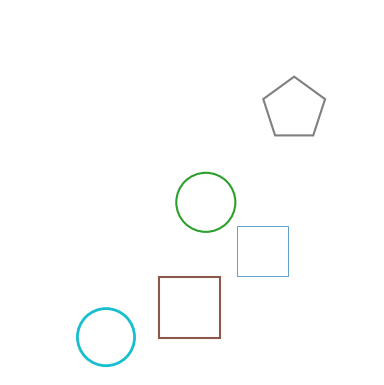[{"shape": "square", "thickness": 0.5, "radius": 0.33, "center": [0.682, 0.348]}, {"shape": "circle", "thickness": 1.5, "radius": 0.38, "center": [0.535, 0.474]}, {"shape": "square", "thickness": 1.5, "radius": 0.39, "center": [0.492, 0.201]}, {"shape": "pentagon", "thickness": 1.5, "radius": 0.42, "center": [0.764, 0.717]}, {"shape": "circle", "thickness": 2, "radius": 0.37, "center": [0.275, 0.124]}]